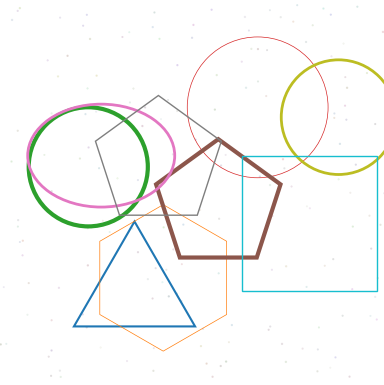[{"shape": "triangle", "thickness": 1.5, "radius": 0.91, "center": [0.349, 0.243]}, {"shape": "hexagon", "thickness": 0.5, "radius": 0.95, "center": [0.424, 0.278]}, {"shape": "circle", "thickness": 3, "radius": 0.77, "center": [0.229, 0.567]}, {"shape": "circle", "thickness": 0.5, "radius": 0.91, "center": [0.669, 0.721]}, {"shape": "pentagon", "thickness": 3, "radius": 0.85, "center": [0.567, 0.469]}, {"shape": "oval", "thickness": 2, "radius": 0.95, "center": [0.263, 0.596]}, {"shape": "pentagon", "thickness": 1, "radius": 0.86, "center": [0.411, 0.58]}, {"shape": "circle", "thickness": 2, "radius": 0.74, "center": [0.879, 0.696]}, {"shape": "square", "thickness": 1, "radius": 0.88, "center": [0.805, 0.419]}]